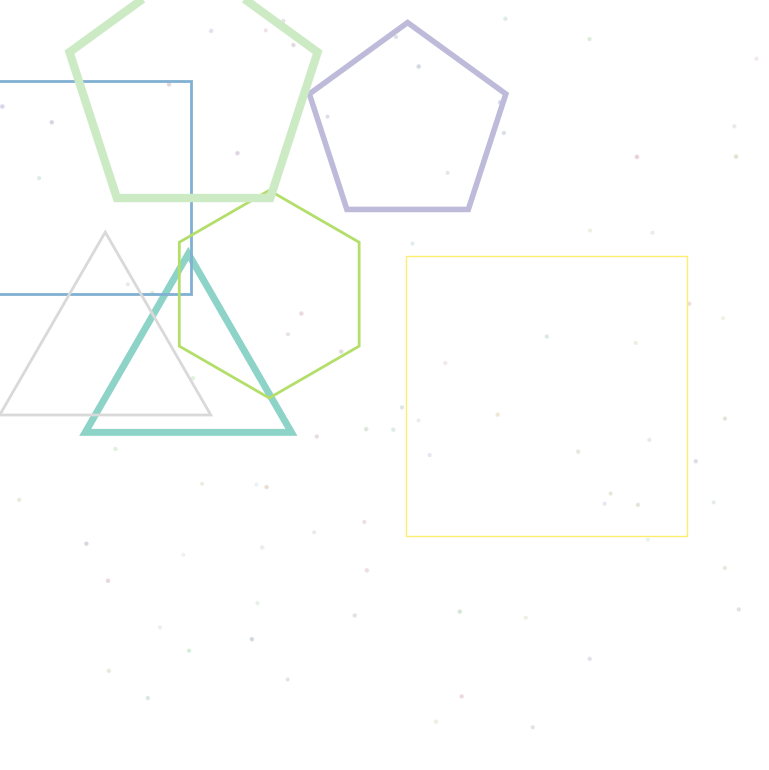[{"shape": "triangle", "thickness": 2.5, "radius": 0.77, "center": [0.245, 0.516]}, {"shape": "pentagon", "thickness": 2, "radius": 0.67, "center": [0.529, 0.837]}, {"shape": "square", "thickness": 1, "radius": 0.69, "center": [0.11, 0.756]}, {"shape": "hexagon", "thickness": 1, "radius": 0.67, "center": [0.35, 0.618]}, {"shape": "triangle", "thickness": 1, "radius": 0.79, "center": [0.137, 0.54]}, {"shape": "pentagon", "thickness": 3, "radius": 0.85, "center": [0.251, 0.88]}, {"shape": "square", "thickness": 0.5, "radius": 0.91, "center": [0.709, 0.486]}]